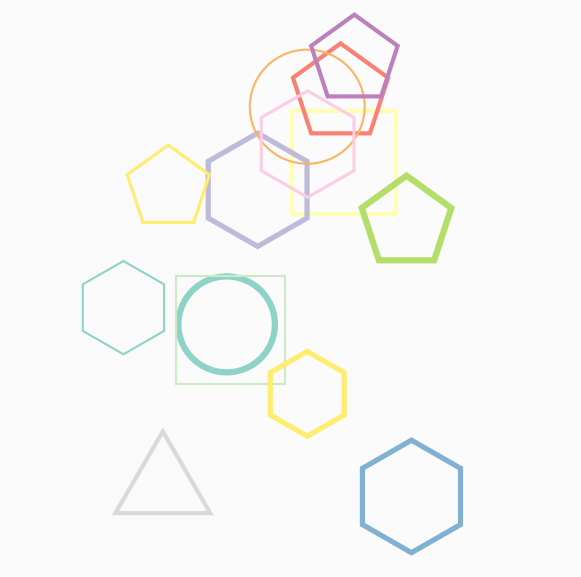[{"shape": "circle", "thickness": 3, "radius": 0.42, "center": [0.39, 0.437]}, {"shape": "hexagon", "thickness": 1, "radius": 0.4, "center": [0.212, 0.466]}, {"shape": "square", "thickness": 2, "radius": 0.45, "center": [0.592, 0.718]}, {"shape": "hexagon", "thickness": 2.5, "radius": 0.49, "center": [0.443, 0.671]}, {"shape": "pentagon", "thickness": 2, "radius": 0.43, "center": [0.586, 0.838]}, {"shape": "hexagon", "thickness": 2.5, "radius": 0.49, "center": [0.708, 0.139]}, {"shape": "circle", "thickness": 1, "radius": 0.49, "center": [0.529, 0.814]}, {"shape": "pentagon", "thickness": 3, "radius": 0.4, "center": [0.699, 0.614]}, {"shape": "hexagon", "thickness": 1.5, "radius": 0.46, "center": [0.529, 0.75]}, {"shape": "triangle", "thickness": 2, "radius": 0.47, "center": [0.28, 0.158]}, {"shape": "pentagon", "thickness": 2, "radius": 0.39, "center": [0.61, 0.895]}, {"shape": "square", "thickness": 1, "radius": 0.47, "center": [0.397, 0.427]}, {"shape": "pentagon", "thickness": 1.5, "radius": 0.37, "center": [0.29, 0.674]}, {"shape": "hexagon", "thickness": 2.5, "radius": 0.37, "center": [0.529, 0.317]}]